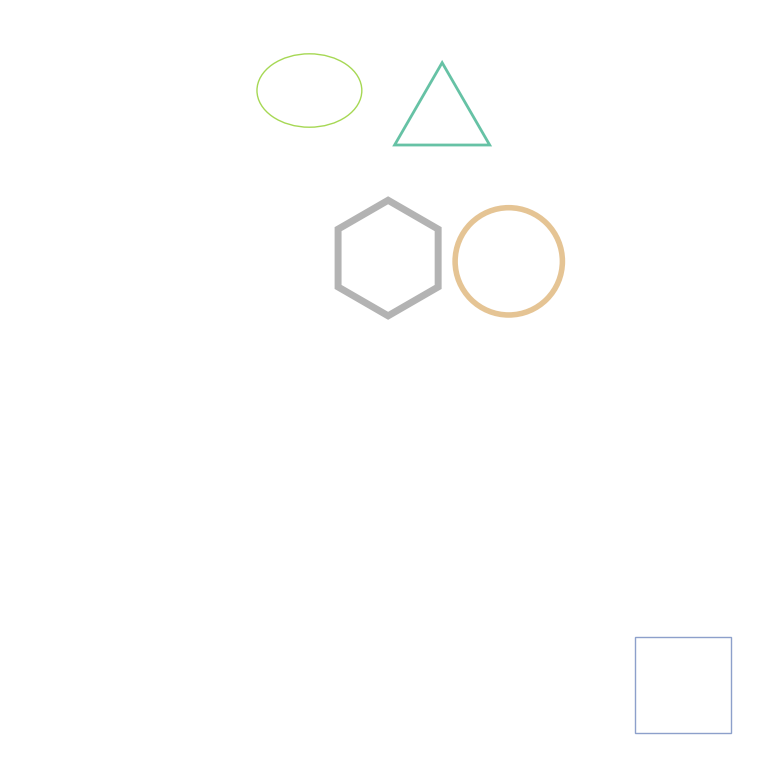[{"shape": "triangle", "thickness": 1, "radius": 0.36, "center": [0.574, 0.847]}, {"shape": "square", "thickness": 0.5, "radius": 0.31, "center": [0.887, 0.11]}, {"shape": "oval", "thickness": 0.5, "radius": 0.34, "center": [0.402, 0.882]}, {"shape": "circle", "thickness": 2, "radius": 0.35, "center": [0.661, 0.661]}, {"shape": "hexagon", "thickness": 2.5, "radius": 0.38, "center": [0.504, 0.665]}]